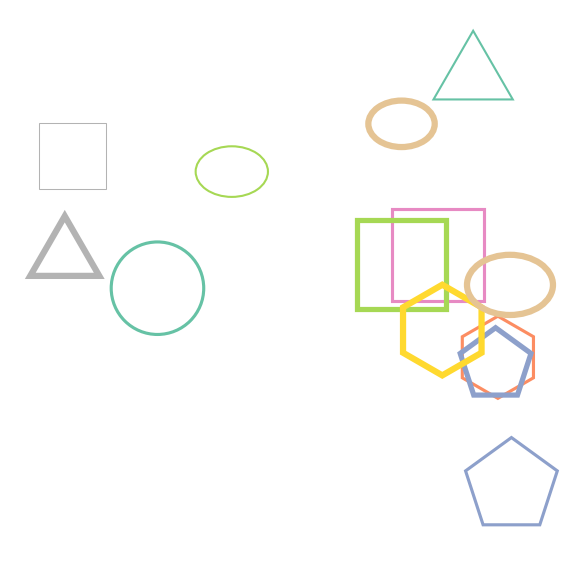[{"shape": "triangle", "thickness": 1, "radius": 0.4, "center": [0.819, 0.867]}, {"shape": "circle", "thickness": 1.5, "radius": 0.4, "center": [0.273, 0.5]}, {"shape": "hexagon", "thickness": 1.5, "radius": 0.36, "center": [0.862, 0.38]}, {"shape": "pentagon", "thickness": 1.5, "radius": 0.42, "center": [0.886, 0.158]}, {"shape": "pentagon", "thickness": 2.5, "radius": 0.32, "center": [0.858, 0.367]}, {"shape": "square", "thickness": 1.5, "radius": 0.4, "center": [0.759, 0.558]}, {"shape": "square", "thickness": 2.5, "radius": 0.39, "center": [0.696, 0.542]}, {"shape": "oval", "thickness": 1, "radius": 0.31, "center": [0.401, 0.702]}, {"shape": "hexagon", "thickness": 3, "radius": 0.39, "center": [0.766, 0.428]}, {"shape": "oval", "thickness": 3, "radius": 0.29, "center": [0.695, 0.785]}, {"shape": "oval", "thickness": 3, "radius": 0.37, "center": [0.883, 0.506]}, {"shape": "triangle", "thickness": 3, "radius": 0.34, "center": [0.112, 0.556]}, {"shape": "square", "thickness": 0.5, "radius": 0.29, "center": [0.125, 0.729]}]